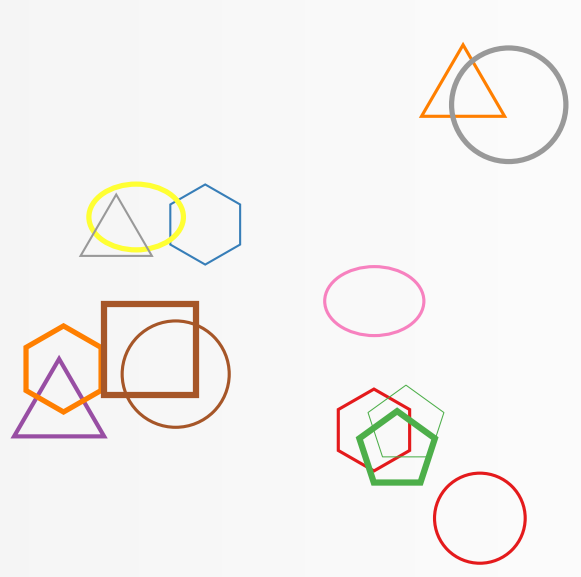[{"shape": "circle", "thickness": 1.5, "radius": 0.39, "center": [0.826, 0.102]}, {"shape": "hexagon", "thickness": 1.5, "radius": 0.35, "center": [0.643, 0.255]}, {"shape": "hexagon", "thickness": 1, "radius": 0.35, "center": [0.353, 0.61]}, {"shape": "pentagon", "thickness": 3, "radius": 0.34, "center": [0.683, 0.219]}, {"shape": "pentagon", "thickness": 0.5, "radius": 0.34, "center": [0.698, 0.264]}, {"shape": "triangle", "thickness": 2, "radius": 0.45, "center": [0.102, 0.288]}, {"shape": "triangle", "thickness": 1.5, "radius": 0.41, "center": [0.797, 0.839]}, {"shape": "hexagon", "thickness": 2.5, "radius": 0.37, "center": [0.109, 0.36]}, {"shape": "oval", "thickness": 2.5, "radius": 0.41, "center": [0.234, 0.623]}, {"shape": "circle", "thickness": 1.5, "radius": 0.46, "center": [0.302, 0.351]}, {"shape": "square", "thickness": 3, "radius": 0.39, "center": [0.258, 0.394]}, {"shape": "oval", "thickness": 1.5, "radius": 0.43, "center": [0.644, 0.478]}, {"shape": "circle", "thickness": 2.5, "radius": 0.49, "center": [0.875, 0.818]}, {"shape": "triangle", "thickness": 1, "radius": 0.35, "center": [0.2, 0.591]}]